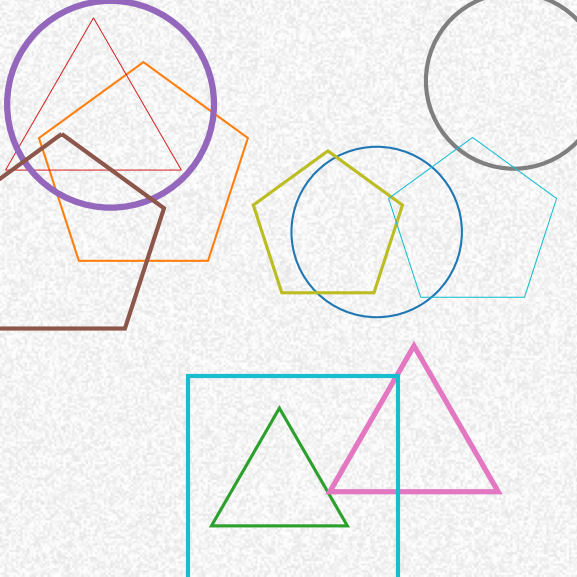[{"shape": "circle", "thickness": 1, "radius": 0.74, "center": [0.652, 0.597]}, {"shape": "pentagon", "thickness": 1, "radius": 0.95, "center": [0.248, 0.701]}, {"shape": "triangle", "thickness": 1.5, "radius": 0.68, "center": [0.484, 0.156]}, {"shape": "triangle", "thickness": 0.5, "radius": 0.88, "center": [0.162, 0.793]}, {"shape": "circle", "thickness": 3, "radius": 0.9, "center": [0.191, 0.819]}, {"shape": "pentagon", "thickness": 2, "radius": 0.93, "center": [0.107, 0.581]}, {"shape": "triangle", "thickness": 2.5, "radius": 0.84, "center": [0.717, 0.232]}, {"shape": "circle", "thickness": 2, "radius": 0.76, "center": [0.89, 0.859]}, {"shape": "pentagon", "thickness": 1.5, "radius": 0.68, "center": [0.568, 0.602]}, {"shape": "square", "thickness": 2, "radius": 0.91, "center": [0.507, 0.167]}, {"shape": "pentagon", "thickness": 0.5, "radius": 0.76, "center": [0.818, 0.608]}]